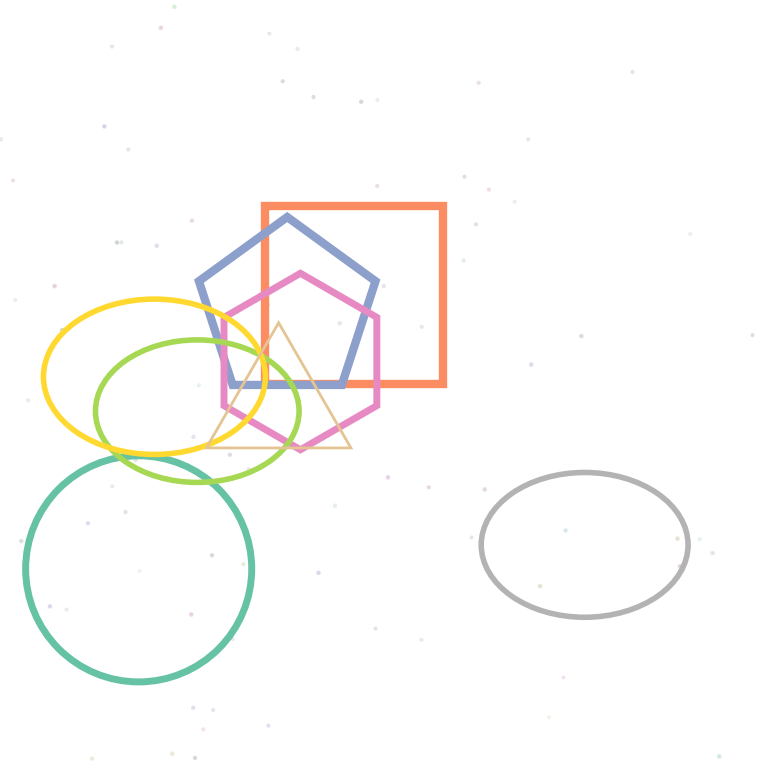[{"shape": "circle", "thickness": 2.5, "radius": 0.73, "center": [0.18, 0.261]}, {"shape": "square", "thickness": 3, "radius": 0.58, "center": [0.459, 0.617]}, {"shape": "pentagon", "thickness": 3, "radius": 0.6, "center": [0.373, 0.598]}, {"shape": "hexagon", "thickness": 2.5, "radius": 0.57, "center": [0.39, 0.53]}, {"shape": "oval", "thickness": 2, "radius": 0.66, "center": [0.256, 0.466]}, {"shape": "oval", "thickness": 2, "radius": 0.72, "center": [0.201, 0.511]}, {"shape": "triangle", "thickness": 1, "radius": 0.54, "center": [0.362, 0.472]}, {"shape": "oval", "thickness": 2, "radius": 0.67, "center": [0.759, 0.292]}]